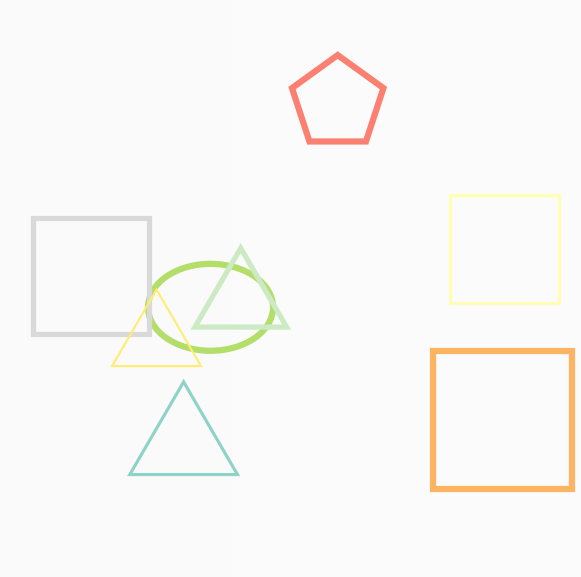[{"shape": "triangle", "thickness": 1.5, "radius": 0.53, "center": [0.316, 0.231]}, {"shape": "square", "thickness": 1.5, "radius": 0.47, "center": [0.868, 0.568]}, {"shape": "pentagon", "thickness": 3, "radius": 0.41, "center": [0.581, 0.821]}, {"shape": "square", "thickness": 3, "radius": 0.6, "center": [0.865, 0.272]}, {"shape": "oval", "thickness": 3, "radius": 0.54, "center": [0.362, 0.467]}, {"shape": "square", "thickness": 2.5, "radius": 0.5, "center": [0.157, 0.521]}, {"shape": "triangle", "thickness": 2.5, "radius": 0.46, "center": [0.414, 0.478]}, {"shape": "triangle", "thickness": 1, "radius": 0.44, "center": [0.269, 0.409]}]